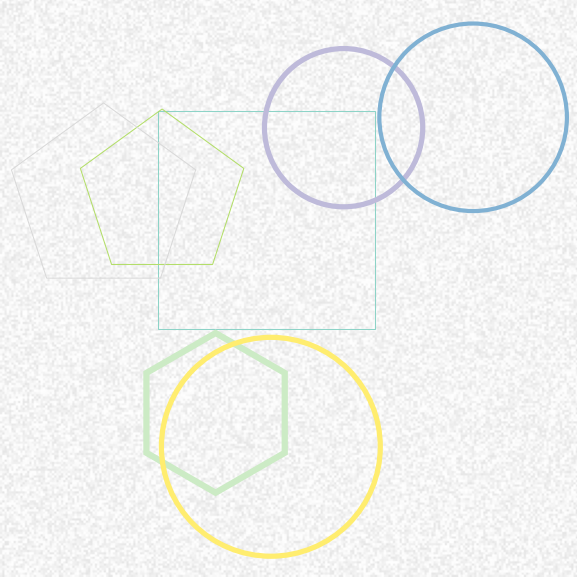[{"shape": "square", "thickness": 0.5, "radius": 0.94, "center": [0.462, 0.618]}, {"shape": "circle", "thickness": 2.5, "radius": 0.69, "center": [0.595, 0.778]}, {"shape": "circle", "thickness": 2, "radius": 0.81, "center": [0.819, 0.796]}, {"shape": "pentagon", "thickness": 0.5, "radius": 0.74, "center": [0.281, 0.662]}, {"shape": "pentagon", "thickness": 0.5, "radius": 0.84, "center": [0.179, 0.653]}, {"shape": "hexagon", "thickness": 3, "radius": 0.69, "center": [0.373, 0.284]}, {"shape": "circle", "thickness": 2.5, "radius": 0.95, "center": [0.469, 0.225]}]